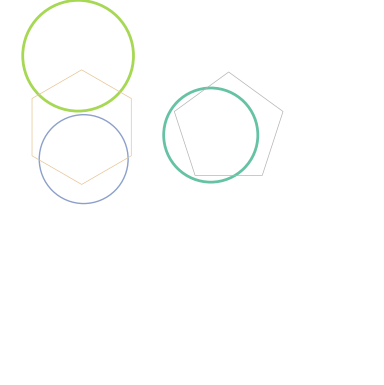[{"shape": "circle", "thickness": 2, "radius": 0.61, "center": [0.547, 0.649]}, {"shape": "circle", "thickness": 1, "radius": 0.58, "center": [0.217, 0.587]}, {"shape": "circle", "thickness": 2, "radius": 0.72, "center": [0.203, 0.855]}, {"shape": "hexagon", "thickness": 0.5, "radius": 0.74, "center": [0.212, 0.67]}, {"shape": "pentagon", "thickness": 0.5, "radius": 0.74, "center": [0.594, 0.665]}]